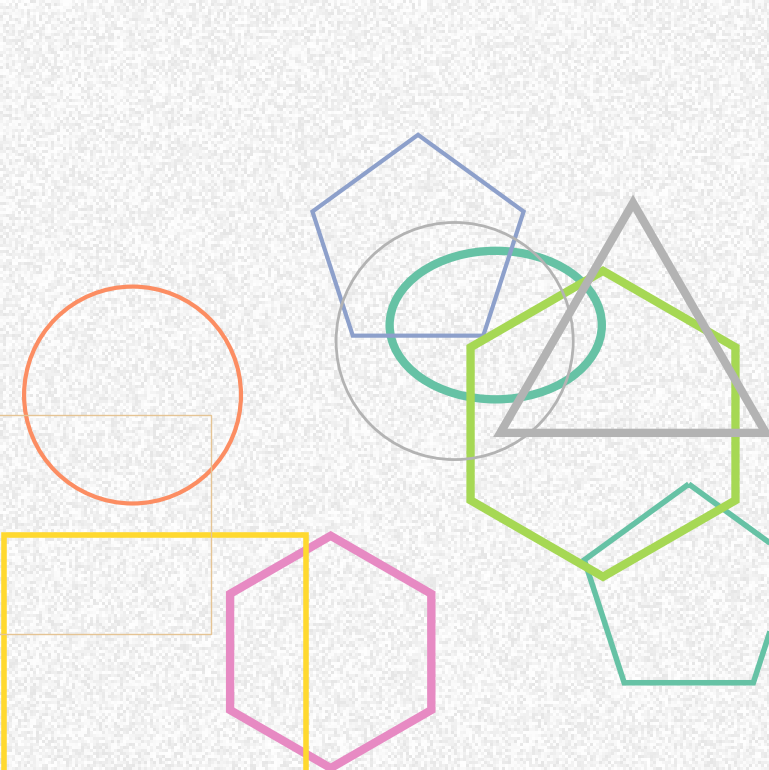[{"shape": "pentagon", "thickness": 2, "radius": 0.71, "center": [0.894, 0.229]}, {"shape": "oval", "thickness": 3, "radius": 0.69, "center": [0.644, 0.578]}, {"shape": "circle", "thickness": 1.5, "radius": 0.7, "center": [0.172, 0.487]}, {"shape": "pentagon", "thickness": 1.5, "radius": 0.72, "center": [0.543, 0.681]}, {"shape": "hexagon", "thickness": 3, "radius": 0.75, "center": [0.429, 0.153]}, {"shape": "hexagon", "thickness": 3, "radius": 0.99, "center": [0.783, 0.45]}, {"shape": "square", "thickness": 2, "radius": 0.98, "center": [0.201, 0.11]}, {"shape": "square", "thickness": 0.5, "radius": 0.71, "center": [0.132, 0.319]}, {"shape": "circle", "thickness": 1, "radius": 0.77, "center": [0.59, 0.557]}, {"shape": "triangle", "thickness": 3, "radius": 1.0, "center": [0.822, 0.537]}]